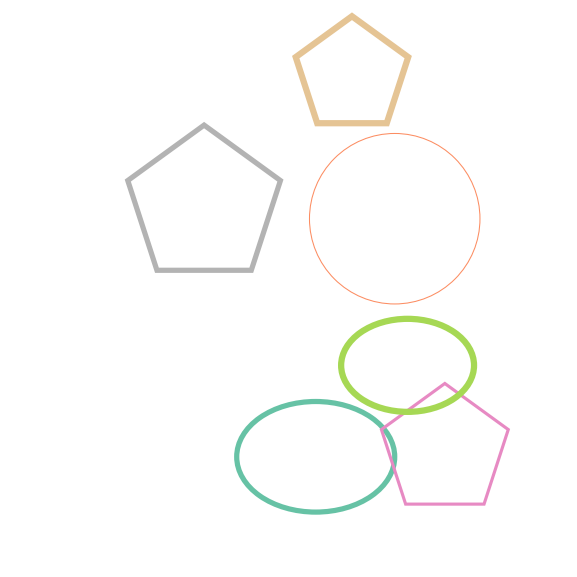[{"shape": "oval", "thickness": 2.5, "radius": 0.68, "center": [0.547, 0.208]}, {"shape": "circle", "thickness": 0.5, "radius": 0.74, "center": [0.684, 0.62]}, {"shape": "pentagon", "thickness": 1.5, "radius": 0.58, "center": [0.77, 0.22]}, {"shape": "oval", "thickness": 3, "radius": 0.58, "center": [0.706, 0.367]}, {"shape": "pentagon", "thickness": 3, "radius": 0.51, "center": [0.609, 0.869]}, {"shape": "pentagon", "thickness": 2.5, "radius": 0.69, "center": [0.353, 0.644]}]